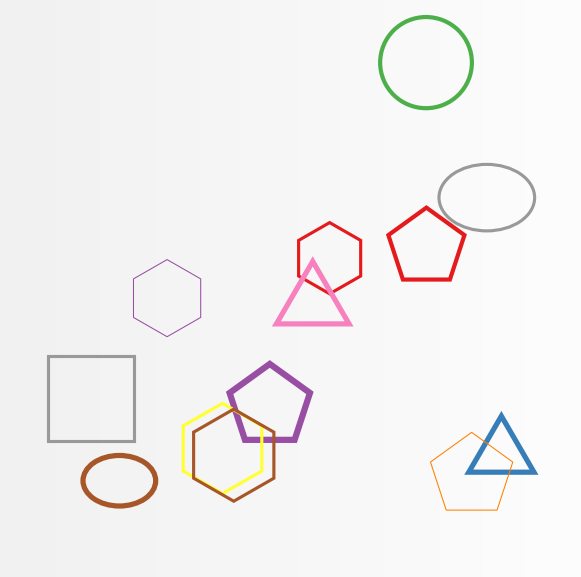[{"shape": "hexagon", "thickness": 1.5, "radius": 0.31, "center": [0.567, 0.552]}, {"shape": "pentagon", "thickness": 2, "radius": 0.34, "center": [0.734, 0.571]}, {"shape": "triangle", "thickness": 2.5, "radius": 0.32, "center": [0.863, 0.214]}, {"shape": "circle", "thickness": 2, "radius": 0.39, "center": [0.733, 0.891]}, {"shape": "pentagon", "thickness": 3, "radius": 0.36, "center": [0.464, 0.296]}, {"shape": "hexagon", "thickness": 0.5, "radius": 0.33, "center": [0.287, 0.483]}, {"shape": "pentagon", "thickness": 0.5, "radius": 0.37, "center": [0.811, 0.176]}, {"shape": "hexagon", "thickness": 1.5, "radius": 0.39, "center": [0.383, 0.223]}, {"shape": "oval", "thickness": 2.5, "radius": 0.31, "center": [0.205, 0.167]}, {"shape": "hexagon", "thickness": 1.5, "radius": 0.4, "center": [0.402, 0.211]}, {"shape": "triangle", "thickness": 2.5, "radius": 0.36, "center": [0.538, 0.474]}, {"shape": "oval", "thickness": 1.5, "radius": 0.41, "center": [0.838, 0.657]}, {"shape": "square", "thickness": 1.5, "radius": 0.37, "center": [0.157, 0.309]}]